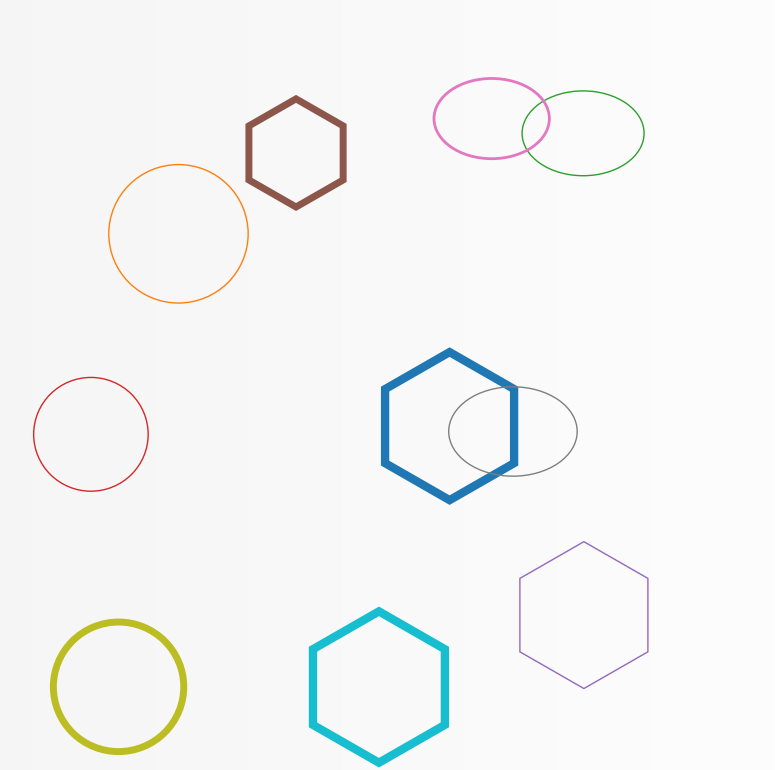[{"shape": "hexagon", "thickness": 3, "radius": 0.48, "center": [0.58, 0.447]}, {"shape": "circle", "thickness": 0.5, "radius": 0.45, "center": [0.23, 0.696]}, {"shape": "oval", "thickness": 0.5, "radius": 0.39, "center": [0.752, 0.827]}, {"shape": "circle", "thickness": 0.5, "radius": 0.37, "center": [0.117, 0.436]}, {"shape": "hexagon", "thickness": 0.5, "radius": 0.48, "center": [0.753, 0.201]}, {"shape": "hexagon", "thickness": 2.5, "radius": 0.35, "center": [0.382, 0.801]}, {"shape": "oval", "thickness": 1, "radius": 0.37, "center": [0.634, 0.846]}, {"shape": "oval", "thickness": 0.5, "radius": 0.41, "center": [0.662, 0.44]}, {"shape": "circle", "thickness": 2.5, "radius": 0.42, "center": [0.153, 0.108]}, {"shape": "hexagon", "thickness": 3, "radius": 0.49, "center": [0.489, 0.108]}]